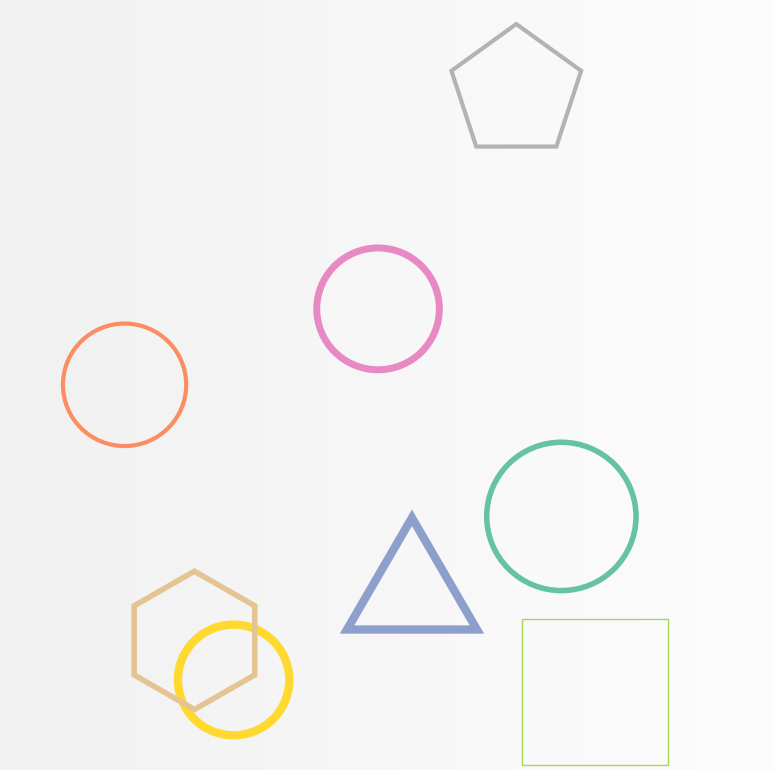[{"shape": "circle", "thickness": 2, "radius": 0.48, "center": [0.724, 0.329]}, {"shape": "circle", "thickness": 1.5, "radius": 0.4, "center": [0.161, 0.5]}, {"shape": "triangle", "thickness": 3, "radius": 0.48, "center": [0.532, 0.231]}, {"shape": "circle", "thickness": 2.5, "radius": 0.4, "center": [0.488, 0.599]}, {"shape": "square", "thickness": 0.5, "radius": 0.47, "center": [0.768, 0.101]}, {"shape": "circle", "thickness": 3, "radius": 0.36, "center": [0.301, 0.117]}, {"shape": "hexagon", "thickness": 2, "radius": 0.45, "center": [0.251, 0.168]}, {"shape": "pentagon", "thickness": 1.5, "radius": 0.44, "center": [0.666, 0.881]}]